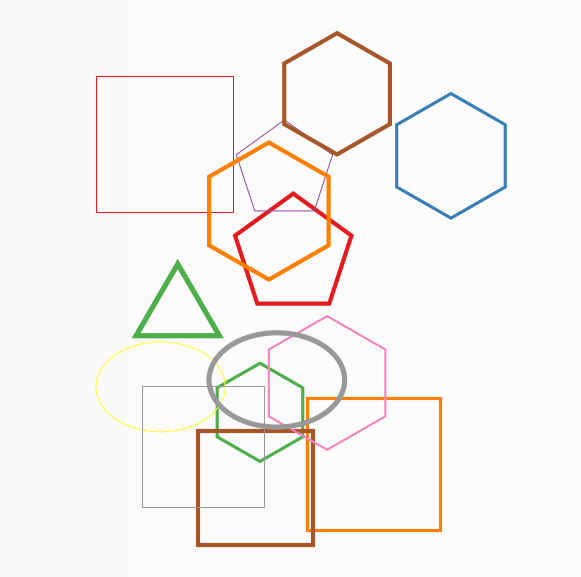[{"shape": "square", "thickness": 0.5, "radius": 0.59, "center": [0.282, 0.75]}, {"shape": "pentagon", "thickness": 2, "radius": 0.53, "center": [0.505, 0.559]}, {"shape": "hexagon", "thickness": 1.5, "radius": 0.54, "center": [0.776, 0.729]}, {"shape": "triangle", "thickness": 2.5, "radius": 0.41, "center": [0.306, 0.459]}, {"shape": "hexagon", "thickness": 1.5, "radius": 0.42, "center": [0.447, 0.285]}, {"shape": "pentagon", "thickness": 0.5, "radius": 0.44, "center": [0.489, 0.704]}, {"shape": "square", "thickness": 1.5, "radius": 0.57, "center": [0.642, 0.196]}, {"shape": "hexagon", "thickness": 2, "radius": 0.59, "center": [0.463, 0.634]}, {"shape": "oval", "thickness": 0.5, "radius": 0.56, "center": [0.276, 0.329]}, {"shape": "hexagon", "thickness": 2, "radius": 0.52, "center": [0.58, 0.837]}, {"shape": "square", "thickness": 2, "radius": 0.5, "center": [0.439, 0.154]}, {"shape": "hexagon", "thickness": 1, "radius": 0.58, "center": [0.563, 0.336]}, {"shape": "oval", "thickness": 2.5, "radius": 0.58, "center": [0.476, 0.341]}, {"shape": "square", "thickness": 0.5, "radius": 0.52, "center": [0.35, 0.227]}]